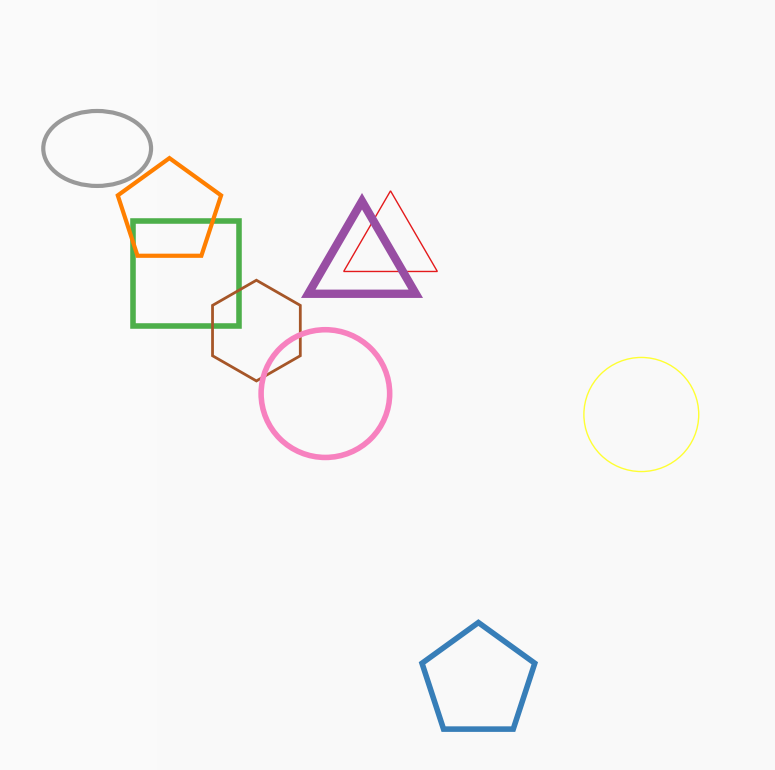[{"shape": "triangle", "thickness": 0.5, "radius": 0.35, "center": [0.504, 0.682]}, {"shape": "pentagon", "thickness": 2, "radius": 0.38, "center": [0.617, 0.115]}, {"shape": "square", "thickness": 2, "radius": 0.34, "center": [0.24, 0.645]}, {"shape": "triangle", "thickness": 3, "radius": 0.4, "center": [0.467, 0.659]}, {"shape": "pentagon", "thickness": 1.5, "radius": 0.35, "center": [0.219, 0.725]}, {"shape": "circle", "thickness": 0.5, "radius": 0.37, "center": [0.827, 0.462]}, {"shape": "hexagon", "thickness": 1, "radius": 0.33, "center": [0.331, 0.571]}, {"shape": "circle", "thickness": 2, "radius": 0.41, "center": [0.42, 0.489]}, {"shape": "oval", "thickness": 1.5, "radius": 0.35, "center": [0.125, 0.807]}]